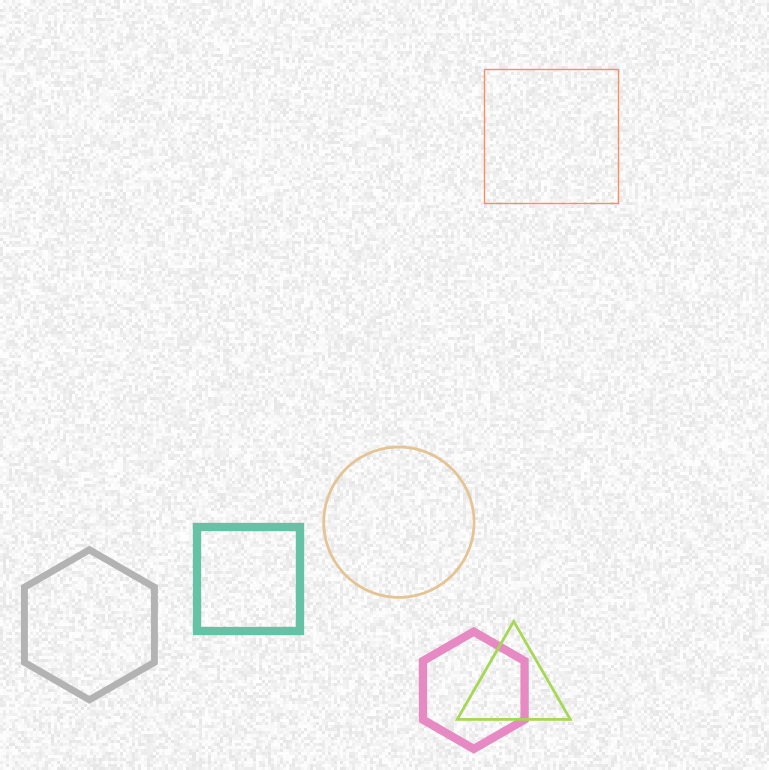[{"shape": "square", "thickness": 3, "radius": 0.34, "center": [0.323, 0.248]}, {"shape": "square", "thickness": 0.5, "radius": 0.44, "center": [0.716, 0.823]}, {"shape": "hexagon", "thickness": 3, "radius": 0.38, "center": [0.615, 0.104]}, {"shape": "triangle", "thickness": 1, "radius": 0.42, "center": [0.667, 0.108]}, {"shape": "circle", "thickness": 1, "radius": 0.49, "center": [0.518, 0.322]}, {"shape": "hexagon", "thickness": 2.5, "radius": 0.49, "center": [0.116, 0.189]}]